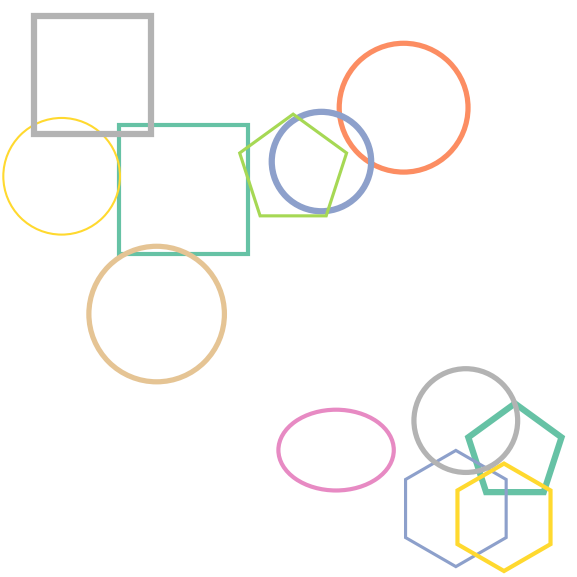[{"shape": "pentagon", "thickness": 3, "radius": 0.42, "center": [0.892, 0.216]}, {"shape": "square", "thickness": 2, "radius": 0.56, "center": [0.318, 0.67]}, {"shape": "circle", "thickness": 2.5, "radius": 0.56, "center": [0.699, 0.813]}, {"shape": "circle", "thickness": 3, "radius": 0.43, "center": [0.557, 0.719]}, {"shape": "hexagon", "thickness": 1.5, "radius": 0.5, "center": [0.789, 0.119]}, {"shape": "oval", "thickness": 2, "radius": 0.5, "center": [0.582, 0.22]}, {"shape": "pentagon", "thickness": 1.5, "radius": 0.49, "center": [0.508, 0.704]}, {"shape": "circle", "thickness": 1, "radius": 0.5, "center": [0.107, 0.694]}, {"shape": "hexagon", "thickness": 2, "radius": 0.47, "center": [0.873, 0.103]}, {"shape": "circle", "thickness": 2.5, "radius": 0.59, "center": [0.271, 0.455]}, {"shape": "circle", "thickness": 2.5, "radius": 0.45, "center": [0.807, 0.271]}, {"shape": "square", "thickness": 3, "radius": 0.51, "center": [0.16, 0.869]}]